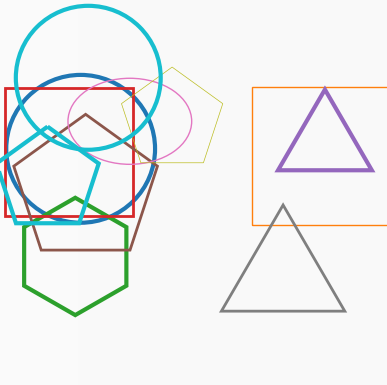[{"shape": "circle", "thickness": 3, "radius": 0.96, "center": [0.208, 0.613]}, {"shape": "square", "thickness": 1, "radius": 0.9, "center": [0.83, 0.595]}, {"shape": "hexagon", "thickness": 3, "radius": 0.76, "center": [0.194, 0.334]}, {"shape": "square", "thickness": 2, "radius": 0.83, "center": [0.179, 0.606]}, {"shape": "triangle", "thickness": 3, "radius": 0.7, "center": [0.839, 0.628]}, {"shape": "pentagon", "thickness": 2, "radius": 0.97, "center": [0.221, 0.508]}, {"shape": "oval", "thickness": 1, "radius": 0.8, "center": [0.335, 0.685]}, {"shape": "triangle", "thickness": 2, "radius": 0.92, "center": [0.731, 0.284]}, {"shape": "pentagon", "thickness": 0.5, "radius": 0.69, "center": [0.444, 0.688]}, {"shape": "pentagon", "thickness": 3, "radius": 0.69, "center": [0.123, 0.532]}, {"shape": "circle", "thickness": 3, "radius": 0.93, "center": [0.228, 0.798]}]